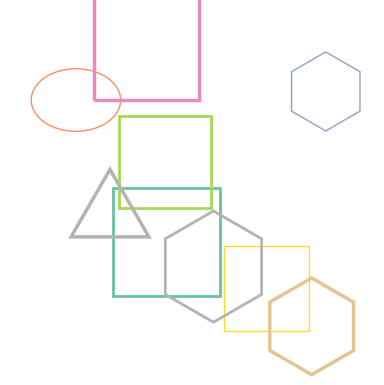[{"shape": "square", "thickness": 2, "radius": 0.7, "center": [0.433, 0.372]}, {"shape": "oval", "thickness": 1, "radius": 0.58, "center": [0.197, 0.74]}, {"shape": "hexagon", "thickness": 1, "radius": 0.51, "center": [0.846, 0.763]}, {"shape": "square", "thickness": 2.5, "radius": 0.68, "center": [0.38, 0.876]}, {"shape": "square", "thickness": 2, "radius": 0.6, "center": [0.429, 0.579]}, {"shape": "square", "thickness": 1, "radius": 0.55, "center": [0.692, 0.25]}, {"shape": "hexagon", "thickness": 2.5, "radius": 0.63, "center": [0.81, 0.152]}, {"shape": "triangle", "thickness": 2.5, "radius": 0.58, "center": [0.286, 0.443]}, {"shape": "hexagon", "thickness": 2, "radius": 0.72, "center": [0.554, 0.308]}]